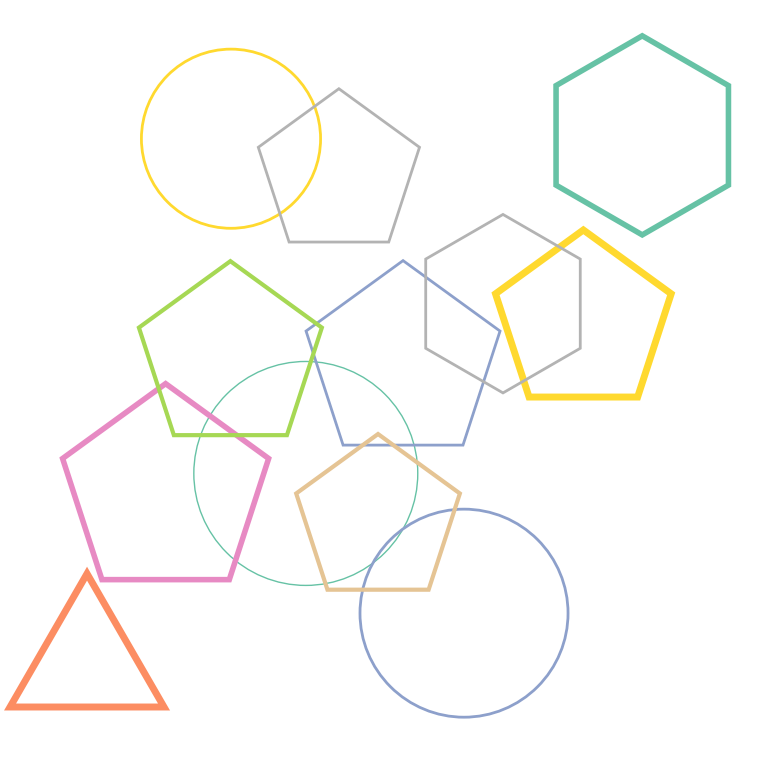[{"shape": "hexagon", "thickness": 2, "radius": 0.65, "center": [0.834, 0.824]}, {"shape": "circle", "thickness": 0.5, "radius": 0.73, "center": [0.397, 0.385]}, {"shape": "triangle", "thickness": 2.5, "radius": 0.58, "center": [0.113, 0.14]}, {"shape": "pentagon", "thickness": 1, "radius": 0.66, "center": [0.523, 0.529]}, {"shape": "circle", "thickness": 1, "radius": 0.68, "center": [0.603, 0.204]}, {"shape": "pentagon", "thickness": 2, "radius": 0.7, "center": [0.215, 0.361]}, {"shape": "pentagon", "thickness": 1.5, "radius": 0.62, "center": [0.299, 0.536]}, {"shape": "circle", "thickness": 1, "radius": 0.58, "center": [0.3, 0.82]}, {"shape": "pentagon", "thickness": 2.5, "radius": 0.6, "center": [0.758, 0.581]}, {"shape": "pentagon", "thickness": 1.5, "radius": 0.56, "center": [0.491, 0.325]}, {"shape": "hexagon", "thickness": 1, "radius": 0.58, "center": [0.653, 0.606]}, {"shape": "pentagon", "thickness": 1, "radius": 0.55, "center": [0.44, 0.775]}]